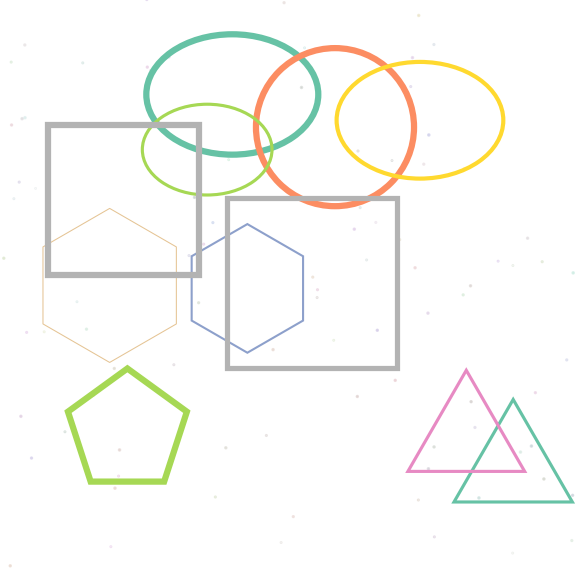[{"shape": "oval", "thickness": 3, "radius": 0.74, "center": [0.402, 0.836]}, {"shape": "triangle", "thickness": 1.5, "radius": 0.59, "center": [0.889, 0.189]}, {"shape": "circle", "thickness": 3, "radius": 0.68, "center": [0.58, 0.779]}, {"shape": "hexagon", "thickness": 1, "radius": 0.56, "center": [0.428, 0.5]}, {"shape": "triangle", "thickness": 1.5, "radius": 0.58, "center": [0.807, 0.241]}, {"shape": "pentagon", "thickness": 3, "radius": 0.54, "center": [0.221, 0.253]}, {"shape": "oval", "thickness": 1.5, "radius": 0.56, "center": [0.359, 0.74]}, {"shape": "oval", "thickness": 2, "radius": 0.72, "center": [0.727, 0.791]}, {"shape": "hexagon", "thickness": 0.5, "radius": 0.67, "center": [0.19, 0.505]}, {"shape": "square", "thickness": 2.5, "radius": 0.74, "center": [0.54, 0.509]}, {"shape": "square", "thickness": 3, "radius": 0.65, "center": [0.214, 0.653]}]